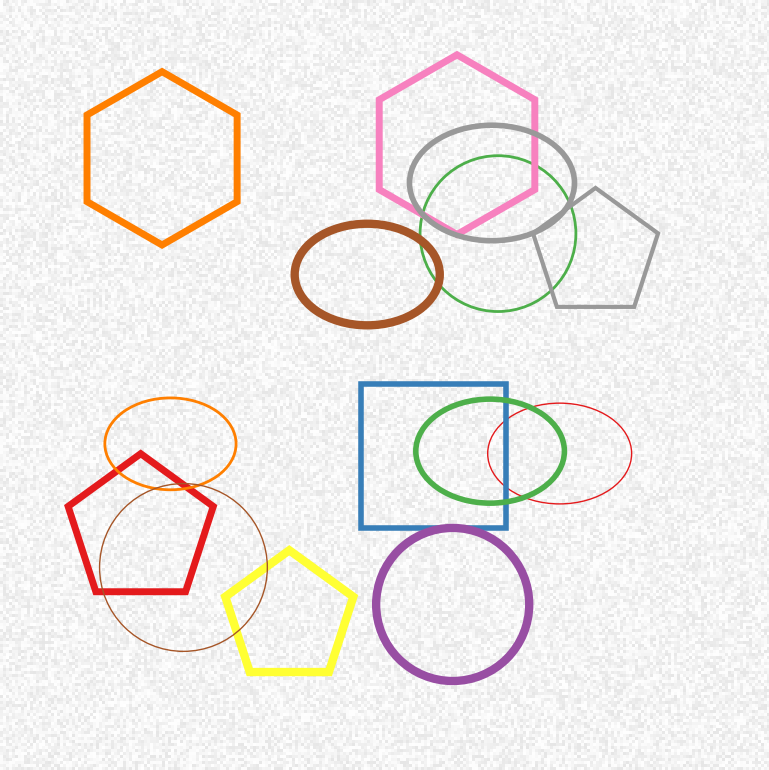[{"shape": "pentagon", "thickness": 2.5, "radius": 0.5, "center": [0.183, 0.312]}, {"shape": "oval", "thickness": 0.5, "radius": 0.47, "center": [0.727, 0.411]}, {"shape": "square", "thickness": 2, "radius": 0.47, "center": [0.563, 0.408]}, {"shape": "circle", "thickness": 1, "radius": 0.51, "center": [0.647, 0.697]}, {"shape": "oval", "thickness": 2, "radius": 0.48, "center": [0.637, 0.414]}, {"shape": "circle", "thickness": 3, "radius": 0.5, "center": [0.588, 0.215]}, {"shape": "oval", "thickness": 1, "radius": 0.43, "center": [0.221, 0.424]}, {"shape": "hexagon", "thickness": 2.5, "radius": 0.56, "center": [0.21, 0.794]}, {"shape": "pentagon", "thickness": 3, "radius": 0.44, "center": [0.376, 0.198]}, {"shape": "circle", "thickness": 0.5, "radius": 0.54, "center": [0.238, 0.263]}, {"shape": "oval", "thickness": 3, "radius": 0.47, "center": [0.477, 0.643]}, {"shape": "hexagon", "thickness": 2.5, "radius": 0.58, "center": [0.594, 0.812]}, {"shape": "pentagon", "thickness": 1.5, "radius": 0.43, "center": [0.773, 0.671]}, {"shape": "oval", "thickness": 2, "radius": 0.54, "center": [0.639, 0.762]}]